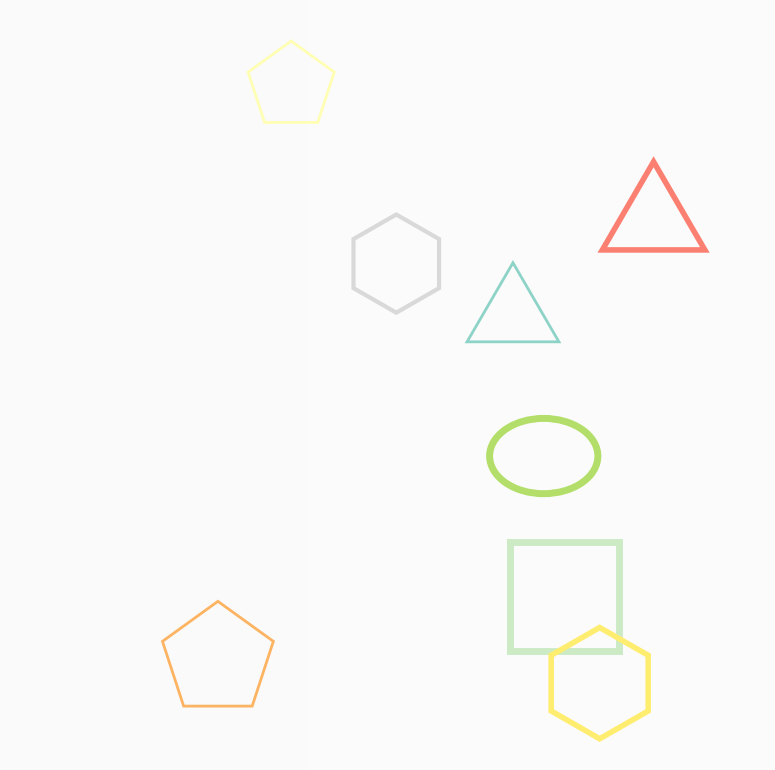[{"shape": "triangle", "thickness": 1, "radius": 0.34, "center": [0.662, 0.59]}, {"shape": "pentagon", "thickness": 1, "radius": 0.29, "center": [0.376, 0.888]}, {"shape": "triangle", "thickness": 2, "radius": 0.38, "center": [0.843, 0.714]}, {"shape": "pentagon", "thickness": 1, "radius": 0.38, "center": [0.281, 0.144]}, {"shape": "oval", "thickness": 2.5, "radius": 0.35, "center": [0.702, 0.408]}, {"shape": "hexagon", "thickness": 1.5, "radius": 0.32, "center": [0.511, 0.658]}, {"shape": "square", "thickness": 2.5, "radius": 0.35, "center": [0.728, 0.225]}, {"shape": "hexagon", "thickness": 2, "radius": 0.36, "center": [0.774, 0.113]}]